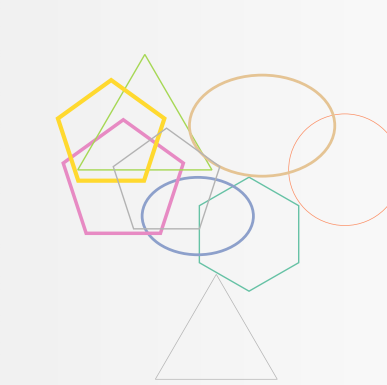[{"shape": "hexagon", "thickness": 1, "radius": 0.74, "center": [0.643, 0.392]}, {"shape": "circle", "thickness": 0.5, "radius": 0.72, "center": [0.89, 0.559]}, {"shape": "oval", "thickness": 2, "radius": 0.72, "center": [0.51, 0.439]}, {"shape": "pentagon", "thickness": 2.5, "radius": 0.82, "center": [0.318, 0.526]}, {"shape": "triangle", "thickness": 1, "radius": 1.0, "center": [0.374, 0.659]}, {"shape": "pentagon", "thickness": 3, "radius": 0.72, "center": [0.287, 0.648]}, {"shape": "oval", "thickness": 2, "radius": 0.94, "center": [0.676, 0.674]}, {"shape": "pentagon", "thickness": 1, "radius": 0.72, "center": [0.43, 0.523]}, {"shape": "triangle", "thickness": 0.5, "radius": 0.91, "center": [0.558, 0.106]}]